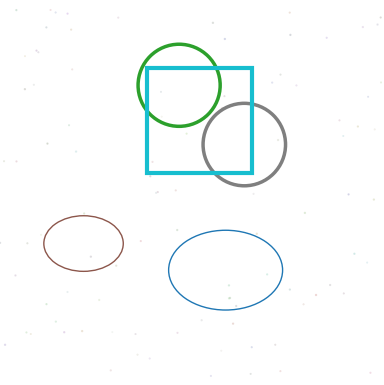[{"shape": "oval", "thickness": 1, "radius": 0.74, "center": [0.586, 0.298]}, {"shape": "circle", "thickness": 2.5, "radius": 0.53, "center": [0.465, 0.778]}, {"shape": "oval", "thickness": 1, "radius": 0.52, "center": [0.217, 0.367]}, {"shape": "circle", "thickness": 2.5, "radius": 0.54, "center": [0.635, 0.625]}, {"shape": "square", "thickness": 3, "radius": 0.68, "center": [0.518, 0.688]}]